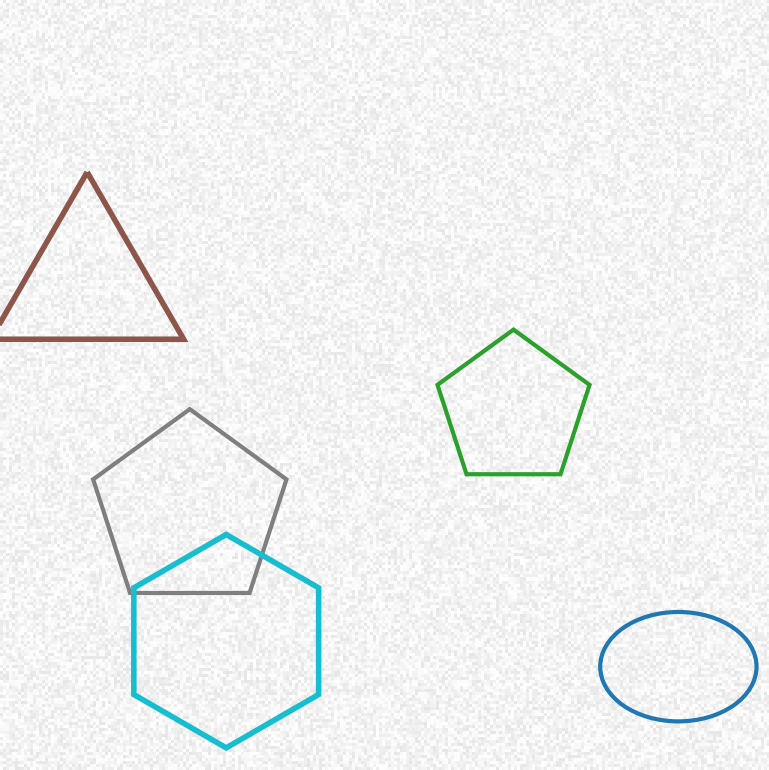[{"shape": "oval", "thickness": 1.5, "radius": 0.51, "center": [0.881, 0.134]}, {"shape": "pentagon", "thickness": 1.5, "radius": 0.52, "center": [0.667, 0.468]}, {"shape": "triangle", "thickness": 2, "radius": 0.72, "center": [0.113, 0.632]}, {"shape": "pentagon", "thickness": 1.5, "radius": 0.66, "center": [0.247, 0.337]}, {"shape": "hexagon", "thickness": 2, "radius": 0.69, "center": [0.294, 0.167]}]